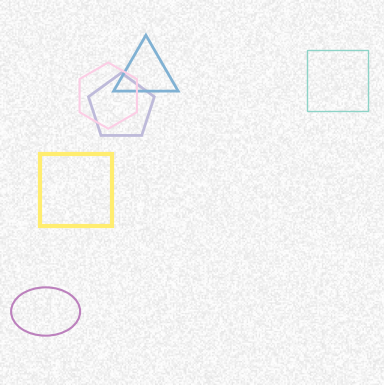[{"shape": "square", "thickness": 1, "radius": 0.4, "center": [0.876, 0.791]}, {"shape": "pentagon", "thickness": 2, "radius": 0.45, "center": [0.315, 0.721]}, {"shape": "triangle", "thickness": 2, "radius": 0.48, "center": [0.379, 0.812]}, {"shape": "hexagon", "thickness": 1.5, "radius": 0.43, "center": [0.281, 0.752]}, {"shape": "oval", "thickness": 1.5, "radius": 0.45, "center": [0.118, 0.191]}, {"shape": "square", "thickness": 3, "radius": 0.47, "center": [0.197, 0.506]}]